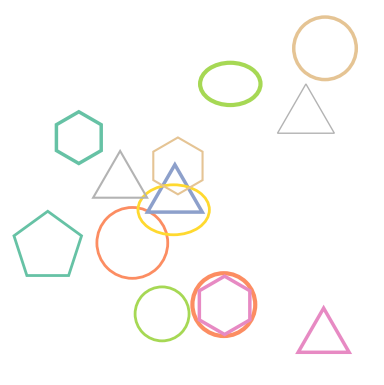[{"shape": "hexagon", "thickness": 2.5, "radius": 0.34, "center": [0.205, 0.643]}, {"shape": "pentagon", "thickness": 2, "radius": 0.46, "center": [0.124, 0.359]}, {"shape": "circle", "thickness": 2, "radius": 0.46, "center": [0.344, 0.369]}, {"shape": "circle", "thickness": 3, "radius": 0.41, "center": [0.581, 0.209]}, {"shape": "triangle", "thickness": 2.5, "radius": 0.41, "center": [0.454, 0.49]}, {"shape": "hexagon", "thickness": 2.5, "radius": 0.38, "center": [0.583, 0.207]}, {"shape": "triangle", "thickness": 2.5, "radius": 0.38, "center": [0.841, 0.123]}, {"shape": "circle", "thickness": 2, "radius": 0.35, "center": [0.421, 0.185]}, {"shape": "oval", "thickness": 3, "radius": 0.39, "center": [0.598, 0.782]}, {"shape": "oval", "thickness": 2, "radius": 0.46, "center": [0.451, 0.455]}, {"shape": "circle", "thickness": 2.5, "radius": 0.41, "center": [0.844, 0.875]}, {"shape": "hexagon", "thickness": 1.5, "radius": 0.37, "center": [0.462, 0.569]}, {"shape": "triangle", "thickness": 1, "radius": 0.43, "center": [0.795, 0.697]}, {"shape": "triangle", "thickness": 1.5, "radius": 0.4, "center": [0.312, 0.527]}]